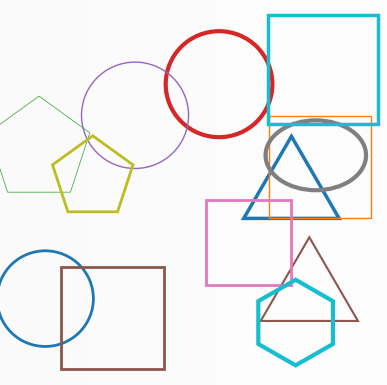[{"shape": "circle", "thickness": 2, "radius": 0.62, "center": [0.117, 0.224]}, {"shape": "triangle", "thickness": 2.5, "radius": 0.71, "center": [0.752, 0.504]}, {"shape": "square", "thickness": 1, "radius": 0.66, "center": [0.826, 0.566]}, {"shape": "pentagon", "thickness": 0.5, "radius": 0.69, "center": [0.101, 0.612]}, {"shape": "circle", "thickness": 3, "radius": 0.69, "center": [0.565, 0.781]}, {"shape": "circle", "thickness": 1, "radius": 0.69, "center": [0.348, 0.701]}, {"shape": "triangle", "thickness": 1.5, "radius": 0.72, "center": [0.798, 0.239]}, {"shape": "square", "thickness": 2, "radius": 0.67, "center": [0.29, 0.174]}, {"shape": "square", "thickness": 2, "radius": 0.55, "center": [0.641, 0.371]}, {"shape": "oval", "thickness": 3, "radius": 0.65, "center": [0.815, 0.597]}, {"shape": "pentagon", "thickness": 2, "radius": 0.55, "center": [0.239, 0.538]}, {"shape": "hexagon", "thickness": 3, "radius": 0.56, "center": [0.763, 0.162]}, {"shape": "square", "thickness": 2.5, "radius": 0.71, "center": [0.833, 0.819]}]